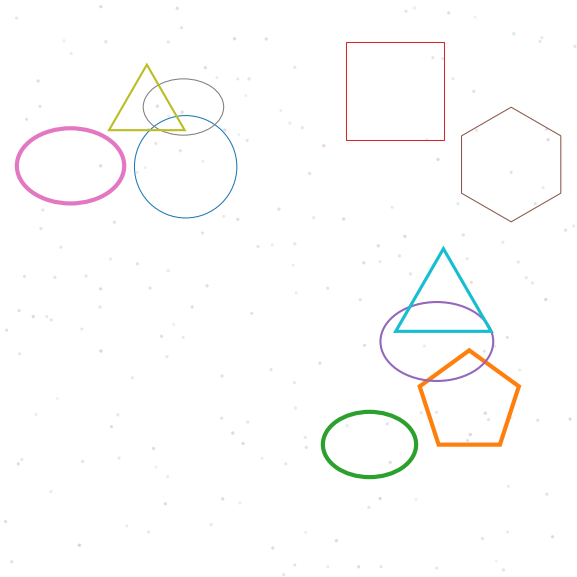[{"shape": "circle", "thickness": 0.5, "radius": 0.44, "center": [0.321, 0.71]}, {"shape": "pentagon", "thickness": 2, "radius": 0.45, "center": [0.813, 0.302]}, {"shape": "oval", "thickness": 2, "radius": 0.4, "center": [0.64, 0.229]}, {"shape": "square", "thickness": 0.5, "radius": 0.43, "center": [0.684, 0.841]}, {"shape": "oval", "thickness": 1, "radius": 0.49, "center": [0.756, 0.408]}, {"shape": "hexagon", "thickness": 0.5, "radius": 0.5, "center": [0.885, 0.714]}, {"shape": "oval", "thickness": 2, "radius": 0.46, "center": [0.122, 0.712]}, {"shape": "oval", "thickness": 0.5, "radius": 0.35, "center": [0.318, 0.814]}, {"shape": "triangle", "thickness": 1, "radius": 0.38, "center": [0.254, 0.812]}, {"shape": "triangle", "thickness": 1.5, "radius": 0.48, "center": [0.768, 0.473]}]